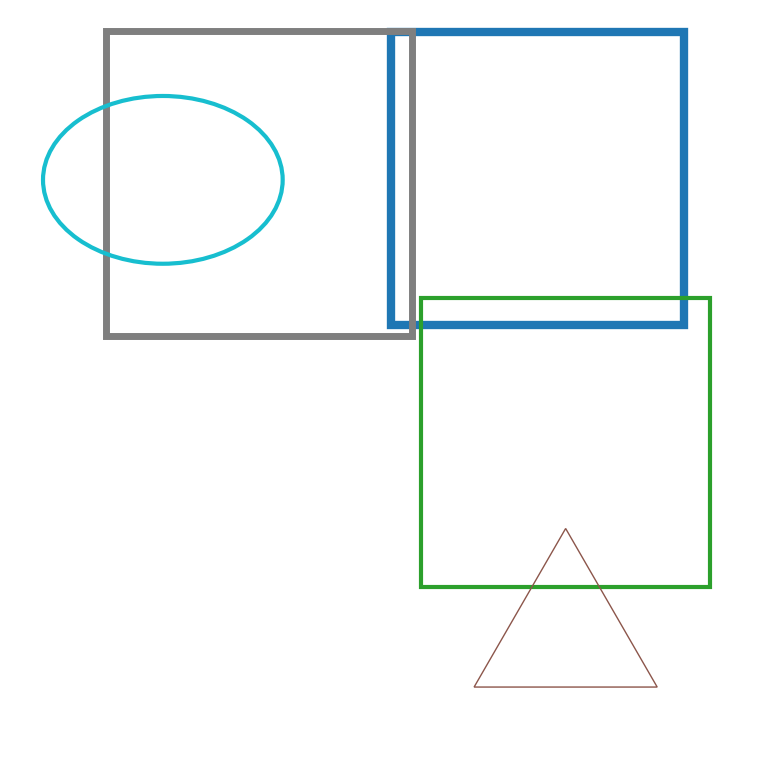[{"shape": "square", "thickness": 3, "radius": 0.95, "center": [0.698, 0.769]}, {"shape": "square", "thickness": 1.5, "radius": 0.94, "center": [0.734, 0.425]}, {"shape": "triangle", "thickness": 0.5, "radius": 0.69, "center": [0.735, 0.176]}, {"shape": "square", "thickness": 2.5, "radius": 0.99, "center": [0.337, 0.762]}, {"shape": "oval", "thickness": 1.5, "radius": 0.78, "center": [0.211, 0.766]}]